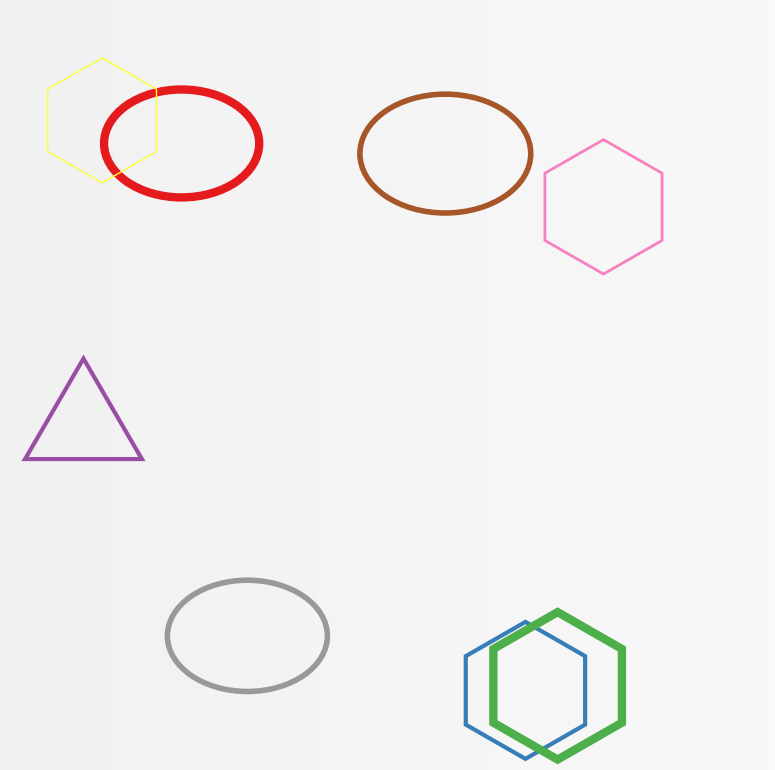[{"shape": "oval", "thickness": 3, "radius": 0.5, "center": [0.234, 0.814]}, {"shape": "hexagon", "thickness": 1.5, "radius": 0.44, "center": [0.678, 0.103]}, {"shape": "hexagon", "thickness": 3, "radius": 0.48, "center": [0.72, 0.109]}, {"shape": "triangle", "thickness": 1.5, "radius": 0.44, "center": [0.108, 0.447]}, {"shape": "hexagon", "thickness": 0.5, "radius": 0.41, "center": [0.132, 0.844]}, {"shape": "oval", "thickness": 2, "radius": 0.55, "center": [0.575, 0.801]}, {"shape": "hexagon", "thickness": 1, "radius": 0.44, "center": [0.779, 0.731]}, {"shape": "oval", "thickness": 2, "radius": 0.52, "center": [0.319, 0.174]}]